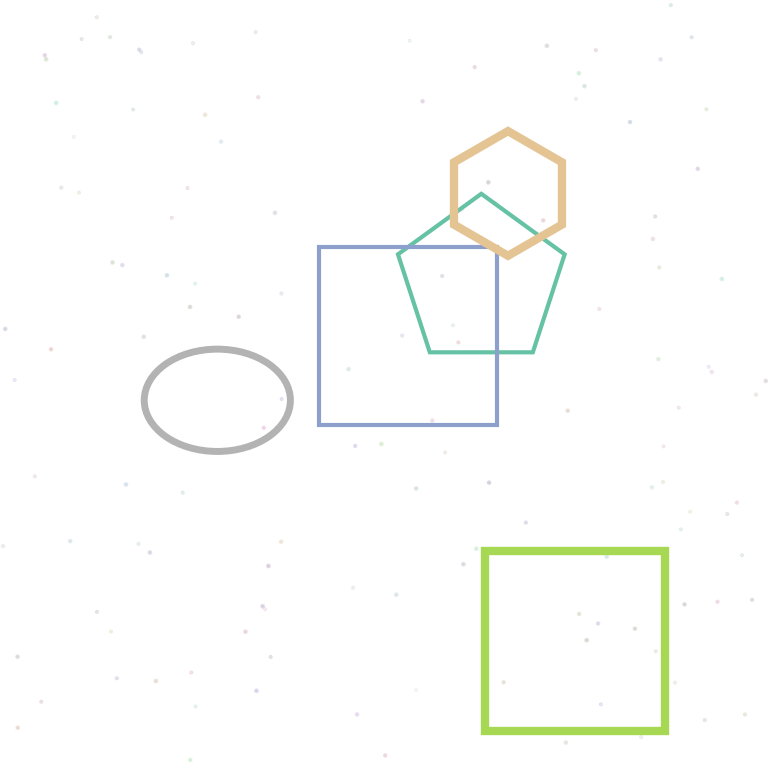[{"shape": "pentagon", "thickness": 1.5, "radius": 0.57, "center": [0.625, 0.635]}, {"shape": "square", "thickness": 1.5, "radius": 0.58, "center": [0.53, 0.563]}, {"shape": "square", "thickness": 3, "radius": 0.58, "center": [0.747, 0.167]}, {"shape": "hexagon", "thickness": 3, "radius": 0.4, "center": [0.66, 0.749]}, {"shape": "oval", "thickness": 2.5, "radius": 0.47, "center": [0.282, 0.48]}]